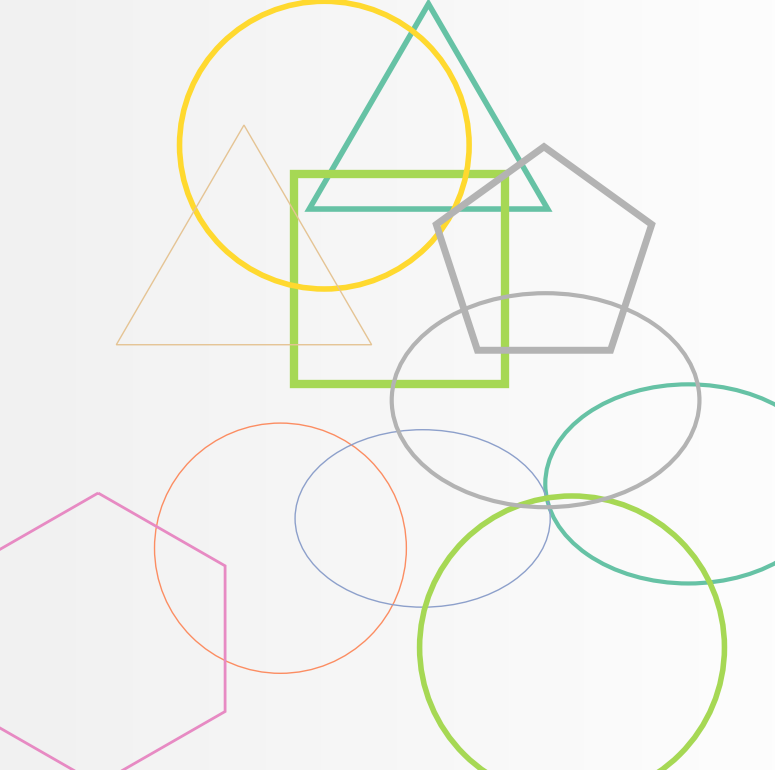[{"shape": "oval", "thickness": 1.5, "radius": 0.92, "center": [0.888, 0.372]}, {"shape": "triangle", "thickness": 2, "radius": 0.89, "center": [0.553, 0.817]}, {"shape": "circle", "thickness": 0.5, "radius": 0.81, "center": [0.362, 0.288]}, {"shape": "oval", "thickness": 0.5, "radius": 0.82, "center": [0.545, 0.327]}, {"shape": "hexagon", "thickness": 1, "radius": 0.95, "center": [0.127, 0.171]}, {"shape": "square", "thickness": 3, "radius": 0.68, "center": [0.515, 0.638]}, {"shape": "circle", "thickness": 2, "radius": 0.98, "center": [0.738, 0.159]}, {"shape": "circle", "thickness": 2, "radius": 0.93, "center": [0.418, 0.812]}, {"shape": "triangle", "thickness": 0.5, "radius": 0.95, "center": [0.315, 0.647]}, {"shape": "pentagon", "thickness": 2.5, "radius": 0.73, "center": [0.702, 0.663]}, {"shape": "oval", "thickness": 1.5, "radius": 0.99, "center": [0.704, 0.48]}]